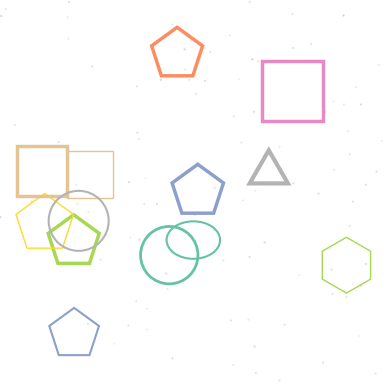[{"shape": "oval", "thickness": 1.5, "radius": 0.35, "center": [0.502, 0.376]}, {"shape": "circle", "thickness": 2, "radius": 0.37, "center": [0.44, 0.337]}, {"shape": "pentagon", "thickness": 2.5, "radius": 0.35, "center": [0.46, 0.859]}, {"shape": "pentagon", "thickness": 2.5, "radius": 0.35, "center": [0.514, 0.503]}, {"shape": "pentagon", "thickness": 1.5, "radius": 0.34, "center": [0.193, 0.132]}, {"shape": "square", "thickness": 2.5, "radius": 0.39, "center": [0.76, 0.764]}, {"shape": "pentagon", "thickness": 2.5, "radius": 0.35, "center": [0.191, 0.372]}, {"shape": "hexagon", "thickness": 1, "radius": 0.36, "center": [0.9, 0.311]}, {"shape": "pentagon", "thickness": 1, "radius": 0.39, "center": [0.116, 0.419]}, {"shape": "square", "thickness": 1, "radius": 0.3, "center": [0.235, 0.547]}, {"shape": "square", "thickness": 2.5, "radius": 0.33, "center": [0.109, 0.555]}, {"shape": "triangle", "thickness": 3, "radius": 0.29, "center": [0.698, 0.552]}, {"shape": "circle", "thickness": 1.5, "radius": 0.39, "center": [0.204, 0.426]}]